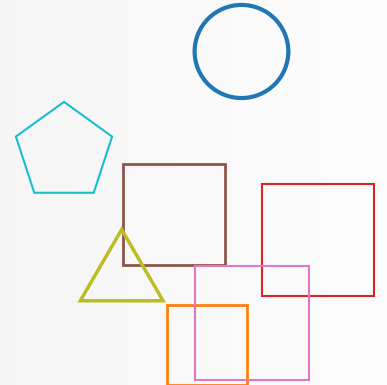[{"shape": "circle", "thickness": 3, "radius": 0.6, "center": [0.623, 0.866]}, {"shape": "square", "thickness": 2, "radius": 0.52, "center": [0.534, 0.104]}, {"shape": "square", "thickness": 1.5, "radius": 0.73, "center": [0.82, 0.377]}, {"shape": "square", "thickness": 2, "radius": 0.66, "center": [0.449, 0.442]}, {"shape": "square", "thickness": 1.5, "radius": 0.74, "center": [0.651, 0.162]}, {"shape": "triangle", "thickness": 2.5, "radius": 0.62, "center": [0.314, 0.28]}, {"shape": "pentagon", "thickness": 1.5, "radius": 0.65, "center": [0.165, 0.605]}]